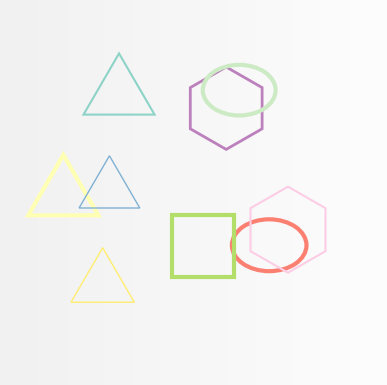[{"shape": "triangle", "thickness": 1.5, "radius": 0.53, "center": [0.307, 0.755]}, {"shape": "triangle", "thickness": 3, "radius": 0.52, "center": [0.163, 0.493]}, {"shape": "oval", "thickness": 3, "radius": 0.48, "center": [0.695, 0.363]}, {"shape": "triangle", "thickness": 1, "radius": 0.45, "center": [0.282, 0.505]}, {"shape": "square", "thickness": 3, "radius": 0.4, "center": [0.525, 0.36]}, {"shape": "hexagon", "thickness": 1.5, "radius": 0.56, "center": [0.743, 0.403]}, {"shape": "hexagon", "thickness": 2, "radius": 0.53, "center": [0.584, 0.719]}, {"shape": "oval", "thickness": 3, "radius": 0.47, "center": [0.617, 0.766]}, {"shape": "triangle", "thickness": 1, "radius": 0.47, "center": [0.265, 0.262]}]